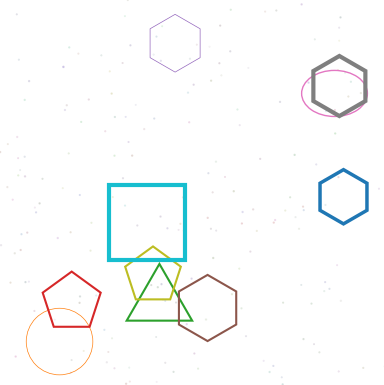[{"shape": "hexagon", "thickness": 2.5, "radius": 0.35, "center": [0.892, 0.489]}, {"shape": "circle", "thickness": 0.5, "radius": 0.43, "center": [0.155, 0.113]}, {"shape": "triangle", "thickness": 1.5, "radius": 0.49, "center": [0.414, 0.216]}, {"shape": "pentagon", "thickness": 1.5, "radius": 0.4, "center": [0.186, 0.215]}, {"shape": "hexagon", "thickness": 0.5, "radius": 0.38, "center": [0.455, 0.888]}, {"shape": "hexagon", "thickness": 1.5, "radius": 0.43, "center": [0.539, 0.2]}, {"shape": "oval", "thickness": 1, "radius": 0.43, "center": [0.869, 0.757]}, {"shape": "hexagon", "thickness": 3, "radius": 0.39, "center": [0.881, 0.777]}, {"shape": "pentagon", "thickness": 1.5, "radius": 0.38, "center": [0.397, 0.284]}, {"shape": "square", "thickness": 3, "radius": 0.49, "center": [0.382, 0.422]}]